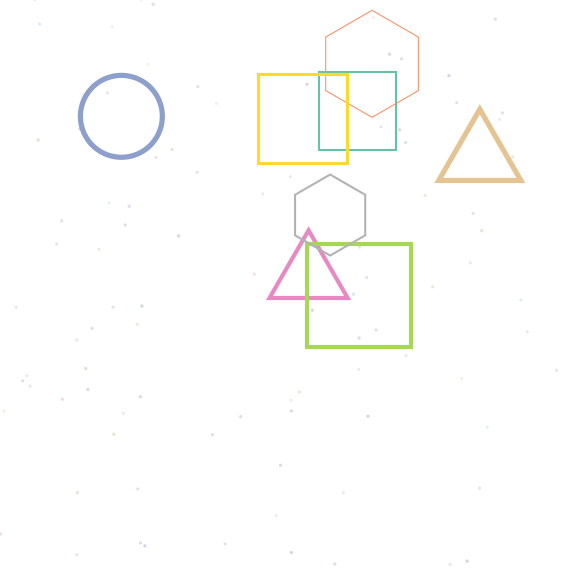[{"shape": "square", "thickness": 1, "radius": 0.34, "center": [0.619, 0.806]}, {"shape": "hexagon", "thickness": 0.5, "radius": 0.46, "center": [0.644, 0.889]}, {"shape": "circle", "thickness": 2.5, "radius": 0.35, "center": [0.21, 0.798]}, {"shape": "triangle", "thickness": 2, "radius": 0.39, "center": [0.534, 0.522]}, {"shape": "square", "thickness": 2, "radius": 0.45, "center": [0.622, 0.488]}, {"shape": "square", "thickness": 1.5, "radius": 0.39, "center": [0.523, 0.793]}, {"shape": "triangle", "thickness": 2.5, "radius": 0.41, "center": [0.831, 0.728]}, {"shape": "hexagon", "thickness": 1, "radius": 0.35, "center": [0.572, 0.627]}]